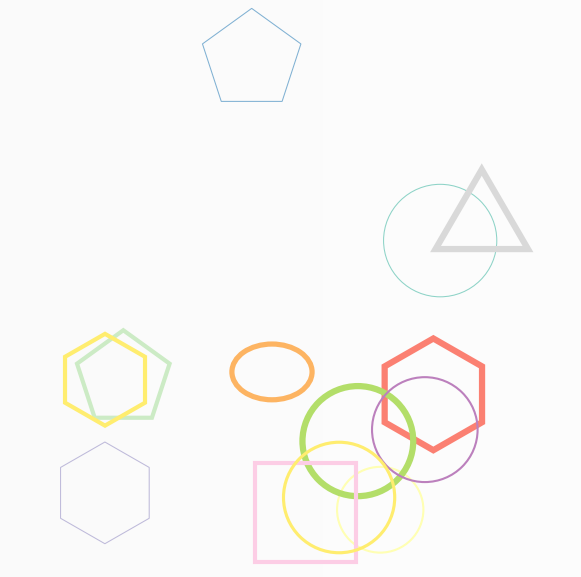[{"shape": "circle", "thickness": 0.5, "radius": 0.49, "center": [0.757, 0.583]}, {"shape": "circle", "thickness": 1, "radius": 0.37, "center": [0.654, 0.116]}, {"shape": "hexagon", "thickness": 0.5, "radius": 0.44, "center": [0.18, 0.146]}, {"shape": "hexagon", "thickness": 3, "radius": 0.48, "center": [0.746, 0.316]}, {"shape": "pentagon", "thickness": 0.5, "radius": 0.45, "center": [0.433, 0.896]}, {"shape": "oval", "thickness": 2.5, "radius": 0.34, "center": [0.468, 0.355]}, {"shape": "circle", "thickness": 3, "radius": 0.48, "center": [0.616, 0.235]}, {"shape": "square", "thickness": 2, "radius": 0.43, "center": [0.526, 0.111]}, {"shape": "triangle", "thickness": 3, "radius": 0.46, "center": [0.829, 0.614]}, {"shape": "circle", "thickness": 1, "radius": 0.45, "center": [0.731, 0.255]}, {"shape": "pentagon", "thickness": 2, "radius": 0.42, "center": [0.212, 0.344]}, {"shape": "hexagon", "thickness": 2, "radius": 0.4, "center": [0.181, 0.342]}, {"shape": "circle", "thickness": 1.5, "radius": 0.48, "center": [0.583, 0.138]}]